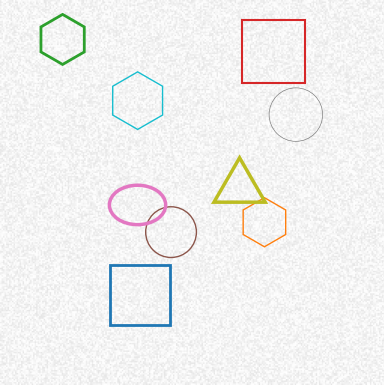[{"shape": "square", "thickness": 2, "radius": 0.39, "center": [0.363, 0.234]}, {"shape": "hexagon", "thickness": 1, "radius": 0.32, "center": [0.687, 0.423]}, {"shape": "hexagon", "thickness": 2, "radius": 0.32, "center": [0.163, 0.898]}, {"shape": "square", "thickness": 1.5, "radius": 0.41, "center": [0.71, 0.867]}, {"shape": "circle", "thickness": 1, "radius": 0.33, "center": [0.444, 0.397]}, {"shape": "oval", "thickness": 2.5, "radius": 0.37, "center": [0.357, 0.468]}, {"shape": "circle", "thickness": 0.5, "radius": 0.35, "center": [0.768, 0.702]}, {"shape": "triangle", "thickness": 2.5, "radius": 0.38, "center": [0.622, 0.513]}, {"shape": "hexagon", "thickness": 1, "radius": 0.37, "center": [0.358, 0.739]}]